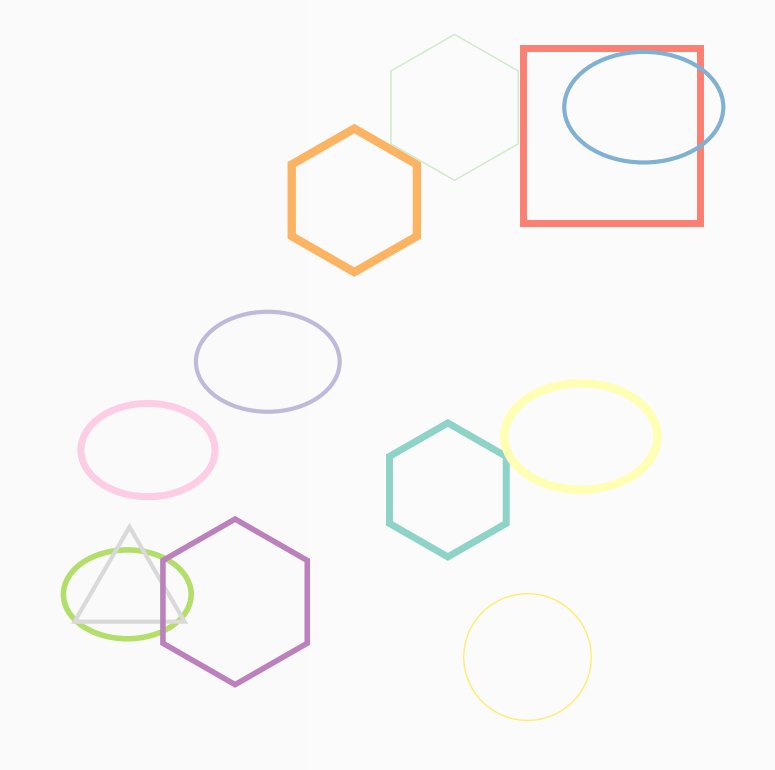[{"shape": "hexagon", "thickness": 2.5, "radius": 0.43, "center": [0.578, 0.364]}, {"shape": "oval", "thickness": 3, "radius": 0.49, "center": [0.75, 0.433]}, {"shape": "oval", "thickness": 1.5, "radius": 0.46, "center": [0.346, 0.53]}, {"shape": "square", "thickness": 2.5, "radius": 0.57, "center": [0.789, 0.824]}, {"shape": "oval", "thickness": 1.5, "radius": 0.51, "center": [0.831, 0.861]}, {"shape": "hexagon", "thickness": 3, "radius": 0.47, "center": [0.457, 0.74]}, {"shape": "oval", "thickness": 2, "radius": 0.41, "center": [0.164, 0.228]}, {"shape": "oval", "thickness": 2.5, "radius": 0.43, "center": [0.191, 0.416]}, {"shape": "triangle", "thickness": 1.5, "radius": 0.41, "center": [0.167, 0.234]}, {"shape": "hexagon", "thickness": 2, "radius": 0.54, "center": [0.303, 0.218]}, {"shape": "hexagon", "thickness": 0.5, "radius": 0.47, "center": [0.587, 0.861]}, {"shape": "circle", "thickness": 0.5, "radius": 0.41, "center": [0.681, 0.147]}]